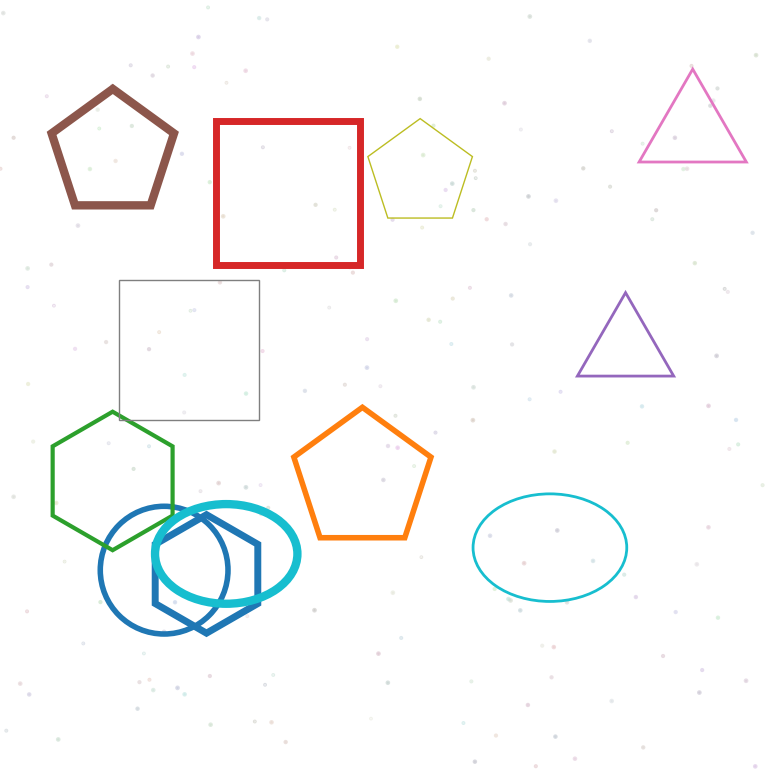[{"shape": "circle", "thickness": 2, "radius": 0.41, "center": [0.213, 0.26]}, {"shape": "hexagon", "thickness": 2.5, "radius": 0.38, "center": [0.268, 0.255]}, {"shape": "pentagon", "thickness": 2, "radius": 0.47, "center": [0.471, 0.377]}, {"shape": "hexagon", "thickness": 1.5, "radius": 0.45, "center": [0.146, 0.375]}, {"shape": "square", "thickness": 2.5, "radius": 0.47, "center": [0.374, 0.749]}, {"shape": "triangle", "thickness": 1, "radius": 0.36, "center": [0.812, 0.548]}, {"shape": "pentagon", "thickness": 3, "radius": 0.42, "center": [0.147, 0.801]}, {"shape": "triangle", "thickness": 1, "radius": 0.4, "center": [0.9, 0.83]}, {"shape": "square", "thickness": 0.5, "radius": 0.46, "center": [0.246, 0.546]}, {"shape": "pentagon", "thickness": 0.5, "radius": 0.36, "center": [0.546, 0.775]}, {"shape": "oval", "thickness": 3, "radius": 0.46, "center": [0.294, 0.281]}, {"shape": "oval", "thickness": 1, "radius": 0.5, "center": [0.714, 0.289]}]